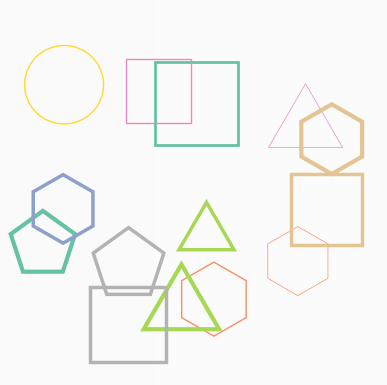[{"shape": "square", "thickness": 2, "radius": 0.53, "center": [0.507, 0.731]}, {"shape": "pentagon", "thickness": 3, "radius": 0.44, "center": [0.111, 0.365]}, {"shape": "hexagon", "thickness": 1, "radius": 0.48, "center": [0.552, 0.223]}, {"shape": "hexagon", "thickness": 0.5, "radius": 0.45, "center": [0.769, 0.322]}, {"shape": "hexagon", "thickness": 2.5, "radius": 0.44, "center": [0.163, 0.457]}, {"shape": "square", "thickness": 1, "radius": 0.42, "center": [0.41, 0.763]}, {"shape": "triangle", "thickness": 0.5, "radius": 0.55, "center": [0.789, 0.672]}, {"shape": "triangle", "thickness": 3, "radius": 0.56, "center": [0.468, 0.201]}, {"shape": "triangle", "thickness": 2.5, "radius": 0.41, "center": [0.533, 0.392]}, {"shape": "circle", "thickness": 1, "radius": 0.51, "center": [0.165, 0.78]}, {"shape": "hexagon", "thickness": 3, "radius": 0.45, "center": [0.856, 0.639]}, {"shape": "square", "thickness": 2.5, "radius": 0.46, "center": [0.843, 0.455]}, {"shape": "pentagon", "thickness": 2.5, "radius": 0.48, "center": [0.332, 0.313]}, {"shape": "square", "thickness": 2.5, "radius": 0.49, "center": [0.331, 0.158]}]